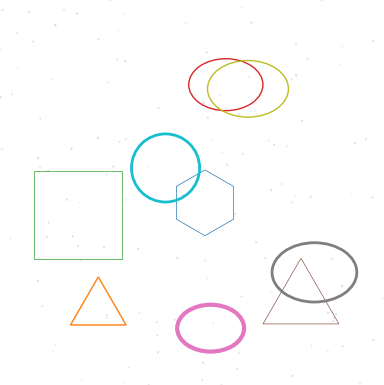[{"shape": "hexagon", "thickness": 0.5, "radius": 0.43, "center": [0.532, 0.473]}, {"shape": "triangle", "thickness": 1, "radius": 0.42, "center": [0.255, 0.198]}, {"shape": "square", "thickness": 0.5, "radius": 0.57, "center": [0.203, 0.441]}, {"shape": "oval", "thickness": 1, "radius": 0.48, "center": [0.587, 0.78]}, {"shape": "triangle", "thickness": 0.5, "radius": 0.57, "center": [0.782, 0.216]}, {"shape": "oval", "thickness": 3, "radius": 0.43, "center": [0.547, 0.148]}, {"shape": "oval", "thickness": 2, "radius": 0.55, "center": [0.817, 0.293]}, {"shape": "oval", "thickness": 1, "radius": 0.53, "center": [0.644, 0.769]}, {"shape": "circle", "thickness": 2, "radius": 0.44, "center": [0.43, 0.564]}]